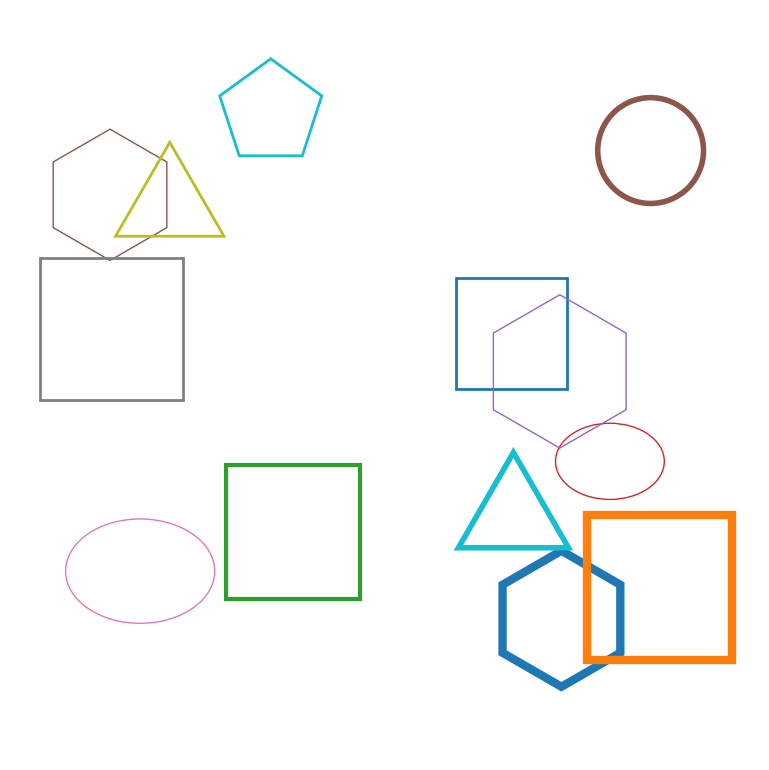[{"shape": "square", "thickness": 1, "radius": 0.36, "center": [0.664, 0.567]}, {"shape": "hexagon", "thickness": 3, "radius": 0.44, "center": [0.729, 0.196]}, {"shape": "square", "thickness": 3, "radius": 0.47, "center": [0.856, 0.237]}, {"shape": "square", "thickness": 1.5, "radius": 0.44, "center": [0.38, 0.309]}, {"shape": "oval", "thickness": 0.5, "radius": 0.35, "center": [0.792, 0.401]}, {"shape": "hexagon", "thickness": 0.5, "radius": 0.5, "center": [0.727, 0.518]}, {"shape": "hexagon", "thickness": 0.5, "radius": 0.43, "center": [0.143, 0.747]}, {"shape": "circle", "thickness": 2, "radius": 0.34, "center": [0.845, 0.804]}, {"shape": "oval", "thickness": 0.5, "radius": 0.48, "center": [0.182, 0.258]}, {"shape": "square", "thickness": 1, "radius": 0.46, "center": [0.145, 0.573]}, {"shape": "triangle", "thickness": 1, "radius": 0.41, "center": [0.22, 0.734]}, {"shape": "triangle", "thickness": 2, "radius": 0.41, "center": [0.667, 0.33]}, {"shape": "pentagon", "thickness": 1, "radius": 0.35, "center": [0.352, 0.854]}]